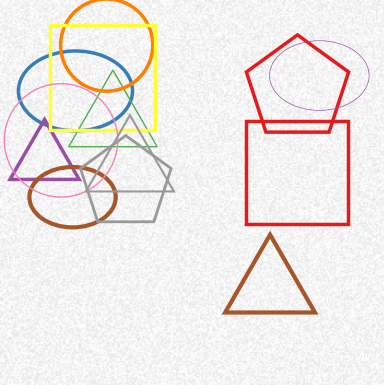[{"shape": "square", "thickness": 2.5, "radius": 0.66, "center": [0.771, 0.552]}, {"shape": "pentagon", "thickness": 2.5, "radius": 0.7, "center": [0.773, 0.77]}, {"shape": "oval", "thickness": 2.5, "radius": 0.74, "center": [0.196, 0.764]}, {"shape": "triangle", "thickness": 1, "radius": 0.66, "center": [0.293, 0.685]}, {"shape": "triangle", "thickness": 2.5, "radius": 0.52, "center": [0.116, 0.586]}, {"shape": "oval", "thickness": 0.5, "radius": 0.65, "center": [0.829, 0.804]}, {"shape": "circle", "thickness": 2.5, "radius": 0.6, "center": [0.277, 0.883]}, {"shape": "square", "thickness": 2.5, "radius": 0.68, "center": [0.267, 0.798]}, {"shape": "triangle", "thickness": 3, "radius": 0.67, "center": [0.701, 0.256]}, {"shape": "oval", "thickness": 3, "radius": 0.56, "center": [0.188, 0.488]}, {"shape": "circle", "thickness": 1, "radius": 0.74, "center": [0.158, 0.635]}, {"shape": "triangle", "thickness": 1.5, "radius": 0.66, "center": [0.337, 0.569]}, {"shape": "pentagon", "thickness": 2, "radius": 0.62, "center": [0.327, 0.524]}]